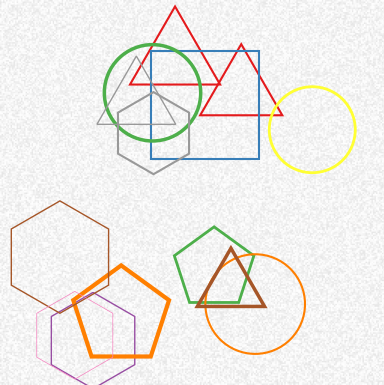[{"shape": "triangle", "thickness": 1.5, "radius": 0.68, "center": [0.455, 0.848]}, {"shape": "triangle", "thickness": 1.5, "radius": 0.62, "center": [0.627, 0.762]}, {"shape": "square", "thickness": 1.5, "radius": 0.7, "center": [0.533, 0.728]}, {"shape": "circle", "thickness": 2.5, "radius": 0.63, "center": [0.396, 0.759]}, {"shape": "pentagon", "thickness": 2, "radius": 0.54, "center": [0.556, 0.302]}, {"shape": "hexagon", "thickness": 1, "radius": 0.63, "center": [0.242, 0.115]}, {"shape": "circle", "thickness": 1.5, "radius": 0.65, "center": [0.663, 0.21]}, {"shape": "pentagon", "thickness": 3, "radius": 0.65, "center": [0.315, 0.18]}, {"shape": "circle", "thickness": 2, "radius": 0.56, "center": [0.811, 0.663]}, {"shape": "hexagon", "thickness": 1, "radius": 0.73, "center": [0.156, 0.332]}, {"shape": "triangle", "thickness": 2.5, "radius": 0.5, "center": [0.6, 0.254]}, {"shape": "hexagon", "thickness": 0.5, "radius": 0.57, "center": [0.194, 0.129]}, {"shape": "triangle", "thickness": 1, "radius": 0.59, "center": [0.354, 0.736]}, {"shape": "hexagon", "thickness": 1.5, "radius": 0.53, "center": [0.399, 0.654]}]